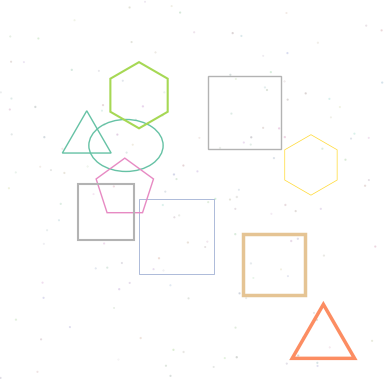[{"shape": "oval", "thickness": 1, "radius": 0.48, "center": [0.327, 0.622]}, {"shape": "triangle", "thickness": 1, "radius": 0.37, "center": [0.225, 0.639]}, {"shape": "triangle", "thickness": 2.5, "radius": 0.47, "center": [0.84, 0.116]}, {"shape": "square", "thickness": 0.5, "radius": 0.49, "center": [0.459, 0.386]}, {"shape": "pentagon", "thickness": 1, "radius": 0.39, "center": [0.324, 0.511]}, {"shape": "hexagon", "thickness": 1.5, "radius": 0.43, "center": [0.361, 0.753]}, {"shape": "hexagon", "thickness": 0.5, "radius": 0.39, "center": [0.808, 0.572]}, {"shape": "square", "thickness": 2.5, "radius": 0.4, "center": [0.712, 0.313]}, {"shape": "square", "thickness": 1.5, "radius": 0.36, "center": [0.275, 0.45]}, {"shape": "square", "thickness": 1, "radius": 0.47, "center": [0.635, 0.707]}]